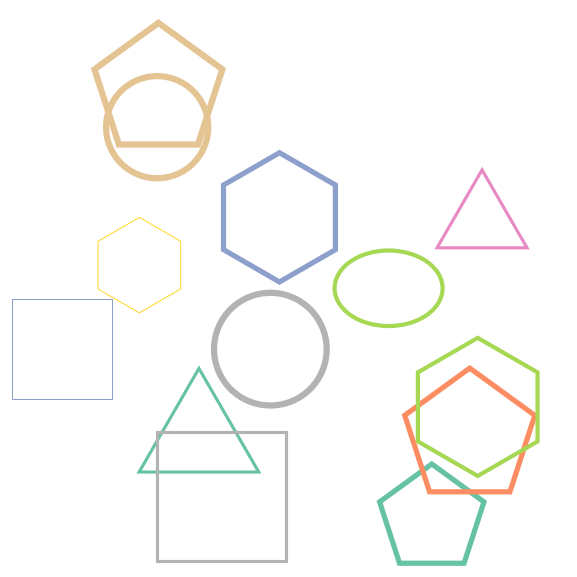[{"shape": "triangle", "thickness": 1.5, "radius": 0.6, "center": [0.344, 0.242]}, {"shape": "pentagon", "thickness": 2.5, "radius": 0.48, "center": [0.748, 0.101]}, {"shape": "pentagon", "thickness": 2.5, "radius": 0.59, "center": [0.813, 0.243]}, {"shape": "square", "thickness": 0.5, "radius": 0.44, "center": [0.107, 0.395]}, {"shape": "hexagon", "thickness": 2.5, "radius": 0.56, "center": [0.484, 0.623]}, {"shape": "triangle", "thickness": 1.5, "radius": 0.45, "center": [0.835, 0.615]}, {"shape": "oval", "thickness": 2, "radius": 0.47, "center": [0.673, 0.5]}, {"shape": "hexagon", "thickness": 2, "radius": 0.6, "center": [0.827, 0.295]}, {"shape": "hexagon", "thickness": 0.5, "radius": 0.41, "center": [0.241, 0.54]}, {"shape": "pentagon", "thickness": 3, "radius": 0.58, "center": [0.274, 0.843]}, {"shape": "circle", "thickness": 3, "radius": 0.44, "center": [0.272, 0.779]}, {"shape": "circle", "thickness": 3, "radius": 0.49, "center": [0.468, 0.395]}, {"shape": "square", "thickness": 1.5, "radius": 0.56, "center": [0.383, 0.139]}]